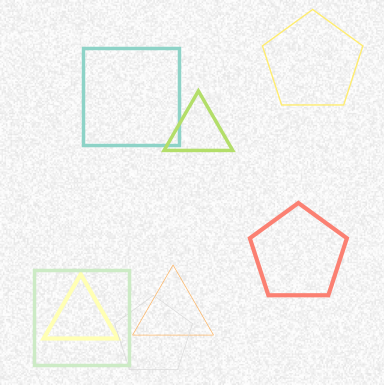[{"shape": "square", "thickness": 2.5, "radius": 0.62, "center": [0.34, 0.749]}, {"shape": "triangle", "thickness": 3, "radius": 0.56, "center": [0.21, 0.176]}, {"shape": "pentagon", "thickness": 3, "radius": 0.66, "center": [0.775, 0.34]}, {"shape": "triangle", "thickness": 0.5, "radius": 0.61, "center": [0.449, 0.19]}, {"shape": "triangle", "thickness": 2.5, "radius": 0.51, "center": [0.515, 0.661]}, {"shape": "pentagon", "thickness": 0.5, "radius": 0.53, "center": [0.399, 0.126]}, {"shape": "square", "thickness": 2.5, "radius": 0.61, "center": [0.212, 0.176]}, {"shape": "pentagon", "thickness": 1, "radius": 0.69, "center": [0.812, 0.838]}]